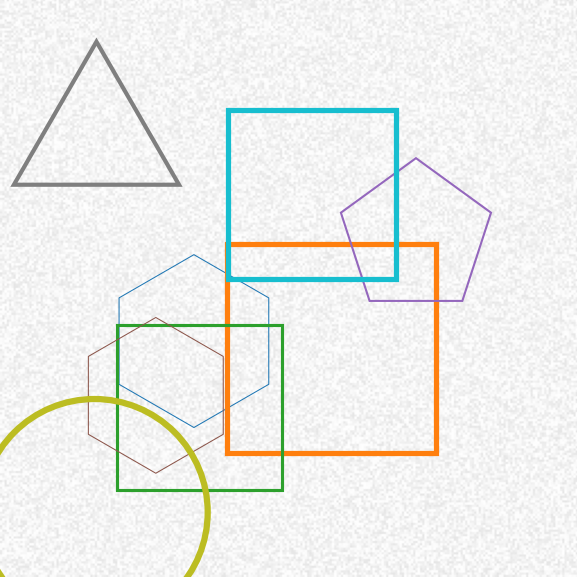[{"shape": "hexagon", "thickness": 0.5, "radius": 0.75, "center": [0.336, 0.408]}, {"shape": "square", "thickness": 2.5, "radius": 0.9, "center": [0.574, 0.396]}, {"shape": "square", "thickness": 1.5, "radius": 0.71, "center": [0.345, 0.294]}, {"shape": "pentagon", "thickness": 1, "radius": 0.68, "center": [0.72, 0.589]}, {"shape": "hexagon", "thickness": 0.5, "radius": 0.67, "center": [0.27, 0.315]}, {"shape": "triangle", "thickness": 2, "radius": 0.83, "center": [0.167, 0.762]}, {"shape": "circle", "thickness": 3, "radius": 0.98, "center": [0.164, 0.112]}, {"shape": "square", "thickness": 2.5, "radius": 0.73, "center": [0.54, 0.663]}]